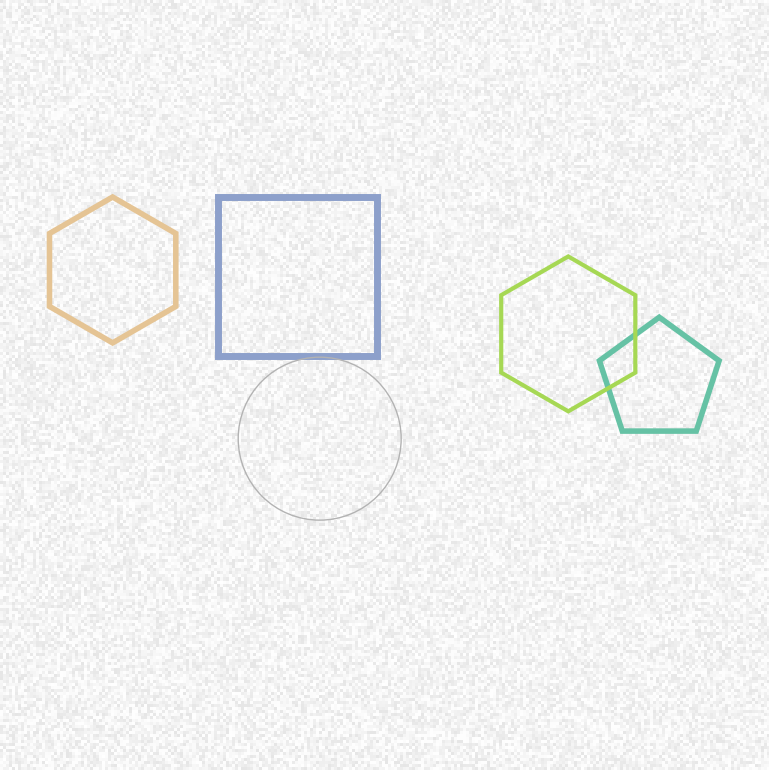[{"shape": "pentagon", "thickness": 2, "radius": 0.41, "center": [0.856, 0.506]}, {"shape": "square", "thickness": 2.5, "radius": 0.52, "center": [0.387, 0.641]}, {"shape": "hexagon", "thickness": 1.5, "radius": 0.5, "center": [0.738, 0.566]}, {"shape": "hexagon", "thickness": 2, "radius": 0.47, "center": [0.146, 0.649]}, {"shape": "circle", "thickness": 0.5, "radius": 0.53, "center": [0.415, 0.43]}]